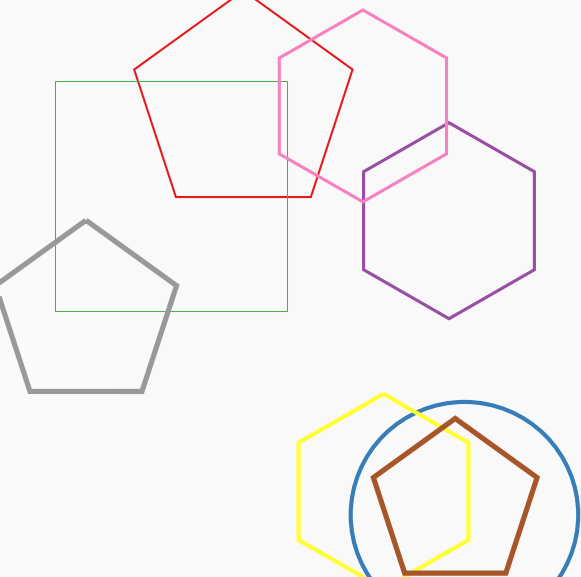[{"shape": "pentagon", "thickness": 1, "radius": 0.99, "center": [0.419, 0.818]}, {"shape": "circle", "thickness": 2, "radius": 0.98, "center": [0.799, 0.107]}, {"shape": "square", "thickness": 0.5, "radius": 0.99, "center": [0.294, 0.66]}, {"shape": "hexagon", "thickness": 1.5, "radius": 0.85, "center": [0.772, 0.617]}, {"shape": "hexagon", "thickness": 2, "radius": 0.84, "center": [0.66, 0.148]}, {"shape": "pentagon", "thickness": 2.5, "radius": 0.74, "center": [0.783, 0.126]}, {"shape": "hexagon", "thickness": 1.5, "radius": 0.83, "center": [0.624, 0.816]}, {"shape": "pentagon", "thickness": 2.5, "radius": 0.82, "center": [0.148, 0.454]}]